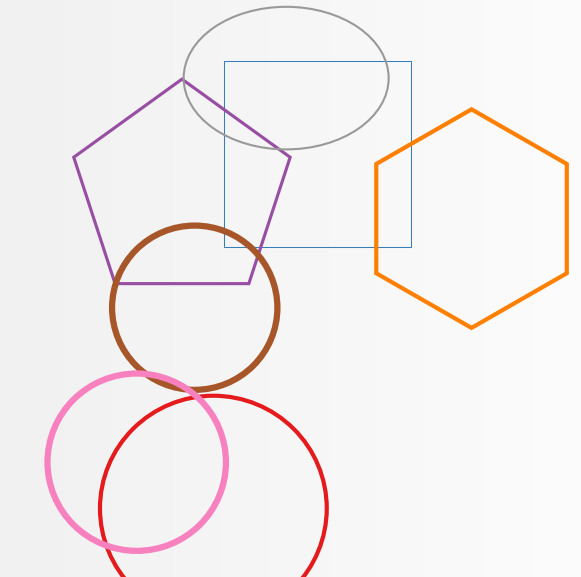[{"shape": "circle", "thickness": 2, "radius": 0.98, "center": [0.367, 0.119]}, {"shape": "square", "thickness": 0.5, "radius": 0.8, "center": [0.546, 0.732]}, {"shape": "pentagon", "thickness": 1.5, "radius": 0.98, "center": [0.313, 0.666]}, {"shape": "hexagon", "thickness": 2, "radius": 0.95, "center": [0.811, 0.621]}, {"shape": "circle", "thickness": 3, "radius": 0.71, "center": [0.335, 0.466]}, {"shape": "circle", "thickness": 3, "radius": 0.77, "center": [0.235, 0.199]}, {"shape": "oval", "thickness": 1, "radius": 0.88, "center": [0.492, 0.864]}]